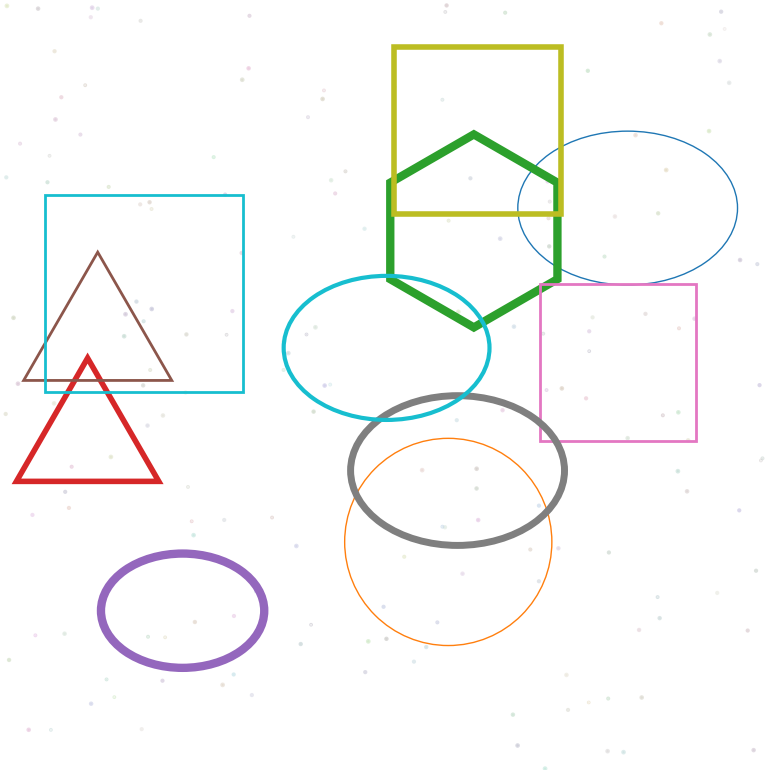[{"shape": "oval", "thickness": 0.5, "radius": 0.71, "center": [0.815, 0.73]}, {"shape": "circle", "thickness": 0.5, "radius": 0.67, "center": [0.582, 0.296]}, {"shape": "hexagon", "thickness": 3, "radius": 0.63, "center": [0.615, 0.7]}, {"shape": "triangle", "thickness": 2, "radius": 0.53, "center": [0.114, 0.428]}, {"shape": "oval", "thickness": 3, "radius": 0.53, "center": [0.237, 0.207]}, {"shape": "triangle", "thickness": 1, "radius": 0.56, "center": [0.127, 0.561]}, {"shape": "square", "thickness": 1, "radius": 0.51, "center": [0.803, 0.529]}, {"shape": "oval", "thickness": 2.5, "radius": 0.69, "center": [0.594, 0.389]}, {"shape": "square", "thickness": 2, "radius": 0.54, "center": [0.62, 0.83]}, {"shape": "square", "thickness": 1, "radius": 0.64, "center": [0.187, 0.619]}, {"shape": "oval", "thickness": 1.5, "radius": 0.67, "center": [0.502, 0.548]}]